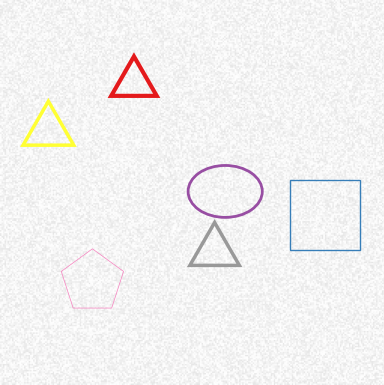[{"shape": "triangle", "thickness": 3, "radius": 0.34, "center": [0.348, 0.785]}, {"shape": "square", "thickness": 1, "radius": 0.45, "center": [0.845, 0.443]}, {"shape": "oval", "thickness": 2, "radius": 0.48, "center": [0.585, 0.503]}, {"shape": "triangle", "thickness": 2.5, "radius": 0.38, "center": [0.126, 0.661]}, {"shape": "pentagon", "thickness": 0.5, "radius": 0.43, "center": [0.24, 0.269]}, {"shape": "triangle", "thickness": 2.5, "radius": 0.37, "center": [0.557, 0.348]}]